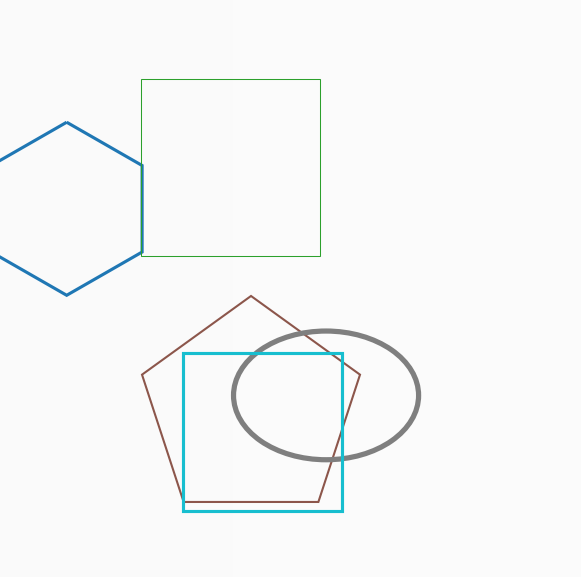[{"shape": "hexagon", "thickness": 1.5, "radius": 0.75, "center": [0.115, 0.638]}, {"shape": "square", "thickness": 0.5, "radius": 0.77, "center": [0.397, 0.709]}, {"shape": "pentagon", "thickness": 1, "radius": 0.99, "center": [0.432, 0.289]}, {"shape": "oval", "thickness": 2.5, "radius": 0.8, "center": [0.561, 0.314]}, {"shape": "square", "thickness": 1.5, "radius": 0.69, "center": [0.451, 0.252]}]